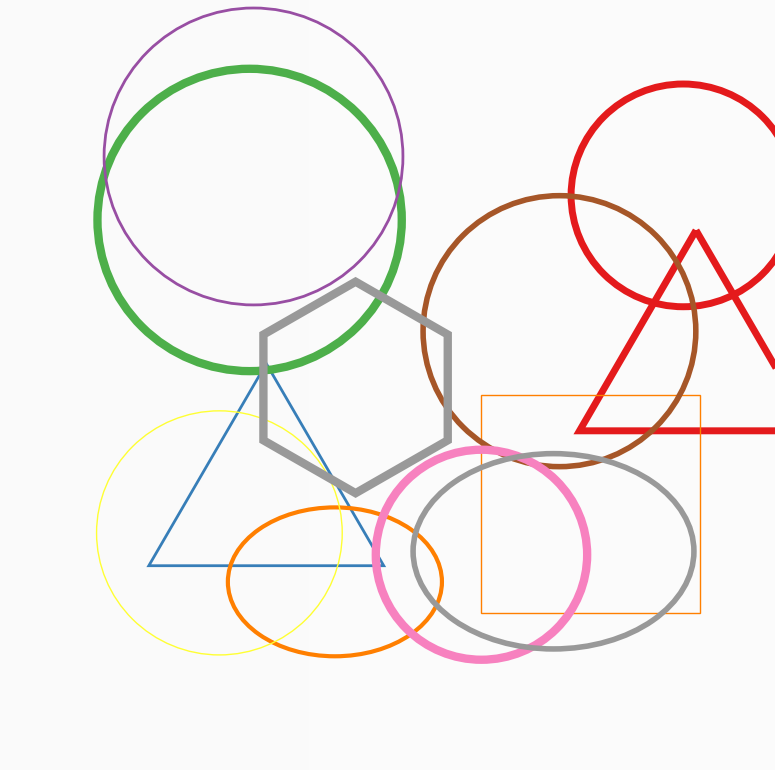[{"shape": "triangle", "thickness": 2.5, "radius": 0.87, "center": [0.898, 0.527]}, {"shape": "circle", "thickness": 2.5, "radius": 0.72, "center": [0.882, 0.746]}, {"shape": "triangle", "thickness": 1, "radius": 0.88, "center": [0.344, 0.353]}, {"shape": "circle", "thickness": 3, "radius": 0.98, "center": [0.322, 0.714]}, {"shape": "circle", "thickness": 1, "radius": 0.96, "center": [0.327, 0.797]}, {"shape": "square", "thickness": 0.5, "radius": 0.71, "center": [0.762, 0.346]}, {"shape": "oval", "thickness": 1.5, "radius": 0.69, "center": [0.432, 0.244]}, {"shape": "circle", "thickness": 0.5, "radius": 0.79, "center": [0.283, 0.308]}, {"shape": "circle", "thickness": 2, "radius": 0.88, "center": [0.722, 0.57]}, {"shape": "circle", "thickness": 3, "radius": 0.68, "center": [0.621, 0.28]}, {"shape": "oval", "thickness": 2, "radius": 0.91, "center": [0.714, 0.284]}, {"shape": "hexagon", "thickness": 3, "radius": 0.69, "center": [0.459, 0.497]}]